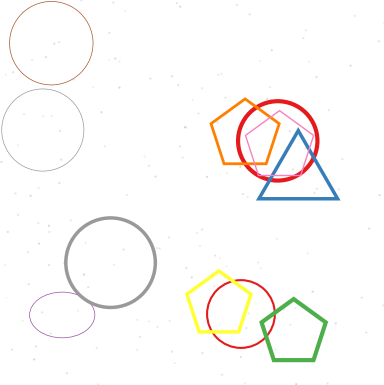[{"shape": "circle", "thickness": 1.5, "radius": 0.44, "center": [0.626, 0.184]}, {"shape": "circle", "thickness": 3, "radius": 0.52, "center": [0.721, 0.634]}, {"shape": "triangle", "thickness": 2.5, "radius": 0.59, "center": [0.775, 0.543]}, {"shape": "pentagon", "thickness": 3, "radius": 0.44, "center": [0.763, 0.136]}, {"shape": "oval", "thickness": 0.5, "radius": 0.42, "center": [0.162, 0.182]}, {"shape": "pentagon", "thickness": 2, "radius": 0.47, "center": [0.637, 0.65]}, {"shape": "pentagon", "thickness": 2.5, "radius": 0.44, "center": [0.569, 0.209]}, {"shape": "circle", "thickness": 0.5, "radius": 0.54, "center": [0.133, 0.888]}, {"shape": "pentagon", "thickness": 1, "radius": 0.47, "center": [0.726, 0.619]}, {"shape": "circle", "thickness": 0.5, "radius": 0.53, "center": [0.111, 0.662]}, {"shape": "circle", "thickness": 2.5, "radius": 0.58, "center": [0.287, 0.318]}]